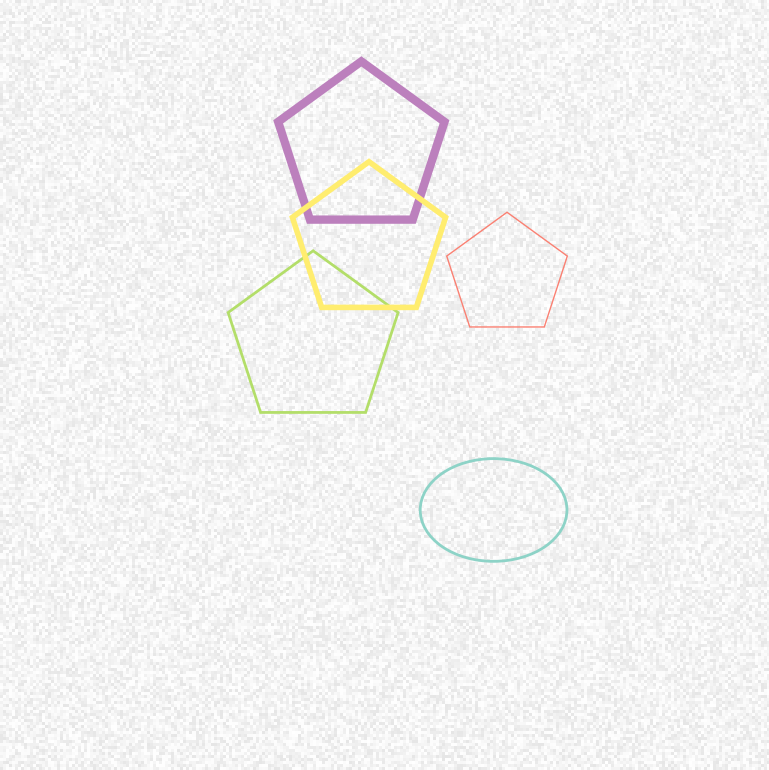[{"shape": "oval", "thickness": 1, "radius": 0.48, "center": [0.641, 0.338]}, {"shape": "pentagon", "thickness": 0.5, "radius": 0.41, "center": [0.658, 0.642]}, {"shape": "pentagon", "thickness": 1, "radius": 0.58, "center": [0.407, 0.558]}, {"shape": "pentagon", "thickness": 3, "radius": 0.57, "center": [0.469, 0.807]}, {"shape": "pentagon", "thickness": 2, "radius": 0.52, "center": [0.479, 0.685]}]